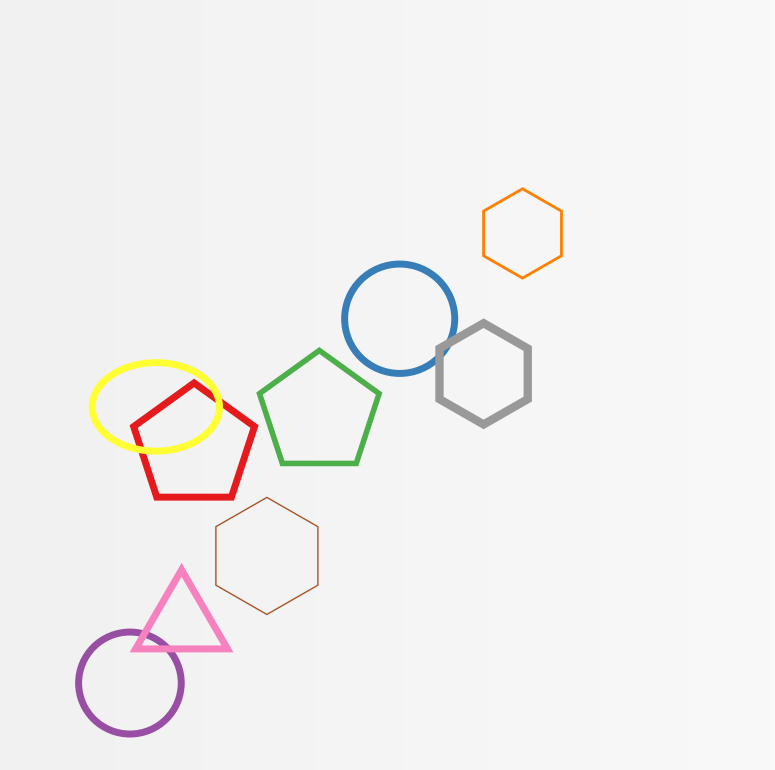[{"shape": "pentagon", "thickness": 2.5, "radius": 0.41, "center": [0.25, 0.421]}, {"shape": "circle", "thickness": 2.5, "radius": 0.36, "center": [0.516, 0.586]}, {"shape": "pentagon", "thickness": 2, "radius": 0.41, "center": [0.412, 0.464]}, {"shape": "circle", "thickness": 2.5, "radius": 0.33, "center": [0.168, 0.113]}, {"shape": "hexagon", "thickness": 1, "radius": 0.29, "center": [0.674, 0.697]}, {"shape": "oval", "thickness": 2.5, "radius": 0.41, "center": [0.201, 0.472]}, {"shape": "hexagon", "thickness": 0.5, "radius": 0.38, "center": [0.344, 0.278]}, {"shape": "triangle", "thickness": 2.5, "radius": 0.34, "center": [0.234, 0.192]}, {"shape": "hexagon", "thickness": 3, "radius": 0.33, "center": [0.624, 0.515]}]